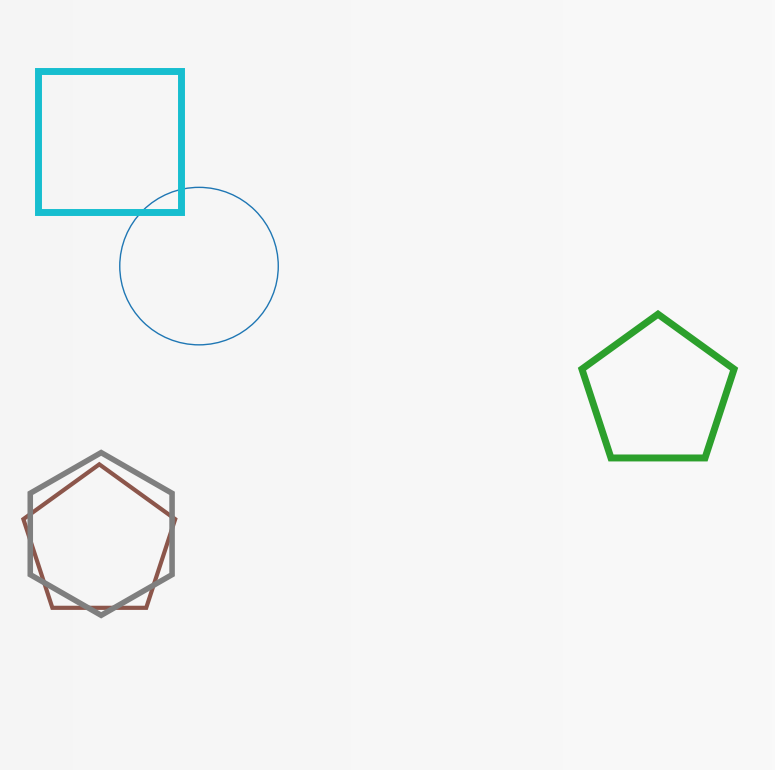[{"shape": "circle", "thickness": 0.5, "radius": 0.51, "center": [0.257, 0.654]}, {"shape": "pentagon", "thickness": 2.5, "radius": 0.52, "center": [0.849, 0.489]}, {"shape": "pentagon", "thickness": 1.5, "radius": 0.51, "center": [0.128, 0.294]}, {"shape": "hexagon", "thickness": 2, "radius": 0.53, "center": [0.131, 0.307]}, {"shape": "square", "thickness": 2.5, "radius": 0.46, "center": [0.141, 0.816]}]